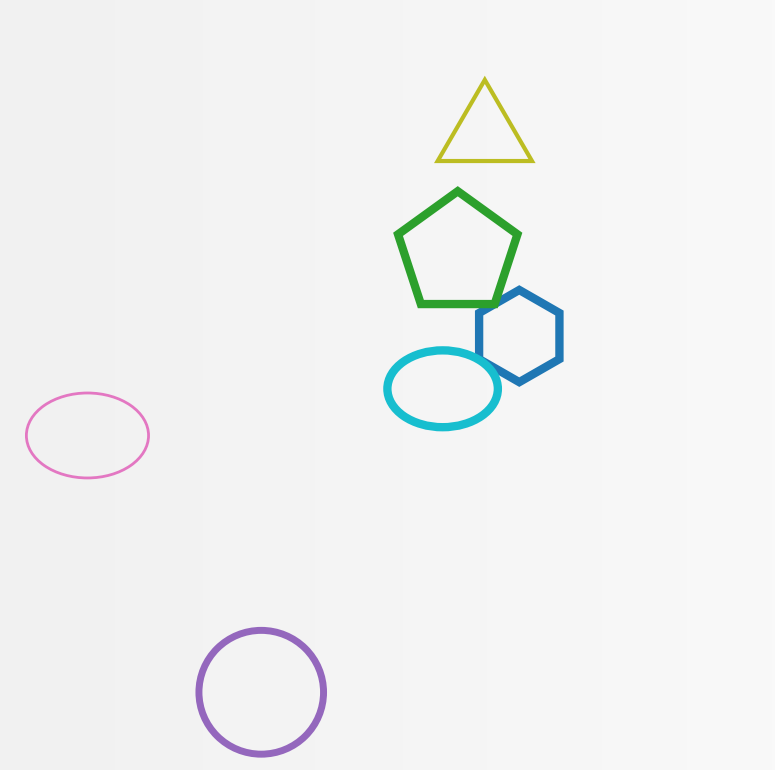[{"shape": "hexagon", "thickness": 3, "radius": 0.3, "center": [0.67, 0.564]}, {"shape": "pentagon", "thickness": 3, "radius": 0.4, "center": [0.591, 0.671]}, {"shape": "circle", "thickness": 2.5, "radius": 0.4, "center": [0.337, 0.101]}, {"shape": "oval", "thickness": 1, "radius": 0.39, "center": [0.113, 0.434]}, {"shape": "triangle", "thickness": 1.5, "radius": 0.35, "center": [0.626, 0.826]}, {"shape": "oval", "thickness": 3, "radius": 0.36, "center": [0.571, 0.495]}]